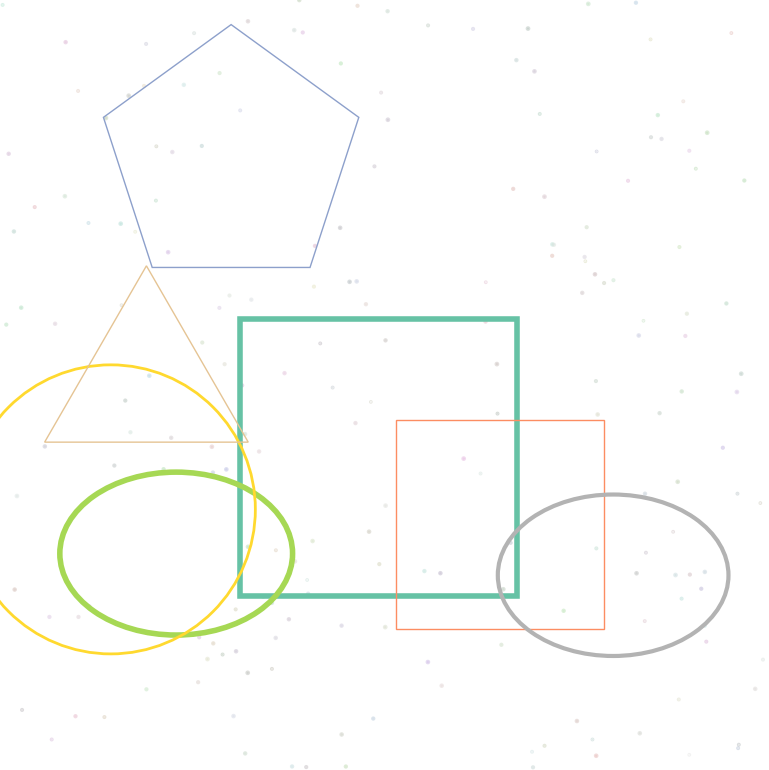[{"shape": "square", "thickness": 2, "radius": 0.9, "center": [0.491, 0.406]}, {"shape": "square", "thickness": 0.5, "radius": 0.68, "center": [0.649, 0.319]}, {"shape": "pentagon", "thickness": 0.5, "radius": 0.87, "center": [0.3, 0.794]}, {"shape": "oval", "thickness": 2, "radius": 0.76, "center": [0.229, 0.281]}, {"shape": "circle", "thickness": 1, "radius": 0.94, "center": [0.144, 0.338]}, {"shape": "triangle", "thickness": 0.5, "radius": 0.76, "center": [0.19, 0.502]}, {"shape": "oval", "thickness": 1.5, "radius": 0.75, "center": [0.796, 0.253]}]